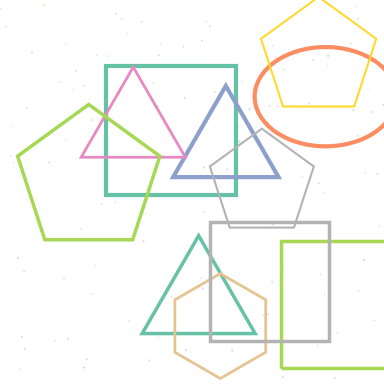[{"shape": "square", "thickness": 3, "radius": 0.84, "center": [0.444, 0.661]}, {"shape": "triangle", "thickness": 2.5, "radius": 0.85, "center": [0.516, 0.218]}, {"shape": "oval", "thickness": 3, "radius": 0.92, "center": [0.846, 0.749]}, {"shape": "triangle", "thickness": 3, "radius": 0.79, "center": [0.587, 0.619]}, {"shape": "triangle", "thickness": 2, "radius": 0.78, "center": [0.346, 0.67]}, {"shape": "pentagon", "thickness": 2.5, "radius": 0.97, "center": [0.231, 0.534]}, {"shape": "square", "thickness": 2.5, "radius": 0.83, "center": [0.896, 0.209]}, {"shape": "pentagon", "thickness": 1.5, "radius": 0.79, "center": [0.828, 0.851]}, {"shape": "hexagon", "thickness": 2, "radius": 0.68, "center": [0.572, 0.153]}, {"shape": "pentagon", "thickness": 1.5, "radius": 0.71, "center": [0.68, 0.524]}, {"shape": "square", "thickness": 2.5, "radius": 0.77, "center": [0.7, 0.269]}]